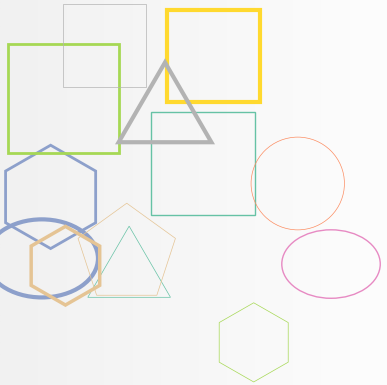[{"shape": "triangle", "thickness": 0.5, "radius": 0.62, "center": [0.333, 0.289]}, {"shape": "square", "thickness": 1, "radius": 0.67, "center": [0.523, 0.575]}, {"shape": "circle", "thickness": 0.5, "radius": 0.6, "center": [0.768, 0.523]}, {"shape": "oval", "thickness": 3, "radius": 0.72, "center": [0.108, 0.329]}, {"shape": "hexagon", "thickness": 2, "radius": 0.67, "center": [0.131, 0.489]}, {"shape": "oval", "thickness": 1, "radius": 0.64, "center": [0.854, 0.314]}, {"shape": "square", "thickness": 2, "radius": 0.71, "center": [0.164, 0.744]}, {"shape": "hexagon", "thickness": 0.5, "radius": 0.51, "center": [0.655, 0.111]}, {"shape": "square", "thickness": 3, "radius": 0.6, "center": [0.551, 0.854]}, {"shape": "pentagon", "thickness": 0.5, "radius": 0.66, "center": [0.327, 0.34]}, {"shape": "hexagon", "thickness": 2.5, "radius": 0.51, "center": [0.169, 0.31]}, {"shape": "square", "thickness": 0.5, "radius": 0.54, "center": [0.269, 0.883]}, {"shape": "triangle", "thickness": 3, "radius": 0.69, "center": [0.426, 0.7]}]